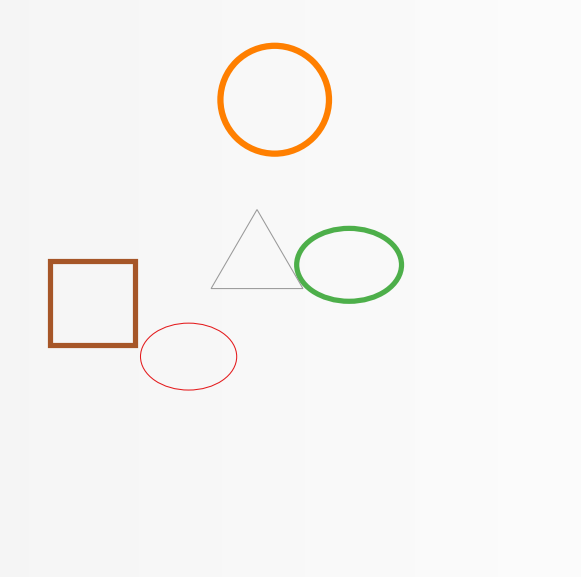[{"shape": "oval", "thickness": 0.5, "radius": 0.41, "center": [0.324, 0.382]}, {"shape": "oval", "thickness": 2.5, "radius": 0.45, "center": [0.601, 0.541]}, {"shape": "circle", "thickness": 3, "radius": 0.47, "center": [0.473, 0.826]}, {"shape": "square", "thickness": 2.5, "radius": 0.36, "center": [0.159, 0.474]}, {"shape": "triangle", "thickness": 0.5, "radius": 0.46, "center": [0.442, 0.545]}]